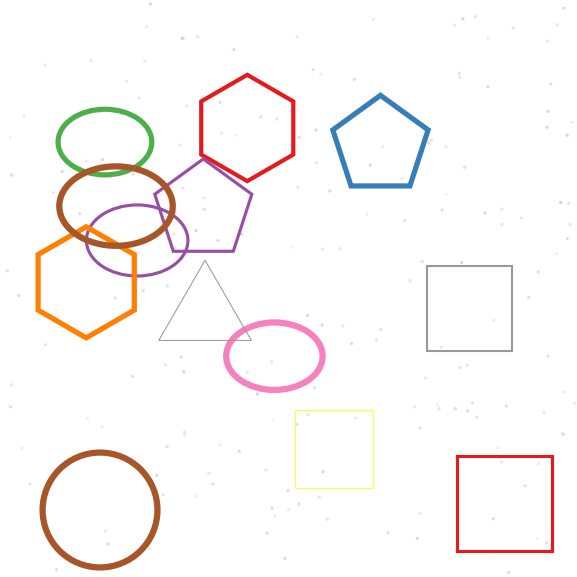[{"shape": "hexagon", "thickness": 2, "radius": 0.46, "center": [0.428, 0.778]}, {"shape": "square", "thickness": 1.5, "radius": 0.41, "center": [0.874, 0.127]}, {"shape": "pentagon", "thickness": 2.5, "radius": 0.43, "center": [0.659, 0.747]}, {"shape": "oval", "thickness": 2.5, "radius": 0.41, "center": [0.182, 0.753]}, {"shape": "pentagon", "thickness": 1.5, "radius": 0.44, "center": [0.352, 0.635]}, {"shape": "oval", "thickness": 1.5, "radius": 0.44, "center": [0.238, 0.583]}, {"shape": "hexagon", "thickness": 2.5, "radius": 0.48, "center": [0.149, 0.51]}, {"shape": "square", "thickness": 0.5, "radius": 0.34, "center": [0.579, 0.221]}, {"shape": "circle", "thickness": 3, "radius": 0.5, "center": [0.173, 0.116]}, {"shape": "oval", "thickness": 3, "radius": 0.49, "center": [0.201, 0.642]}, {"shape": "oval", "thickness": 3, "radius": 0.42, "center": [0.475, 0.382]}, {"shape": "triangle", "thickness": 0.5, "radius": 0.46, "center": [0.355, 0.456]}, {"shape": "square", "thickness": 1, "radius": 0.37, "center": [0.813, 0.465]}]